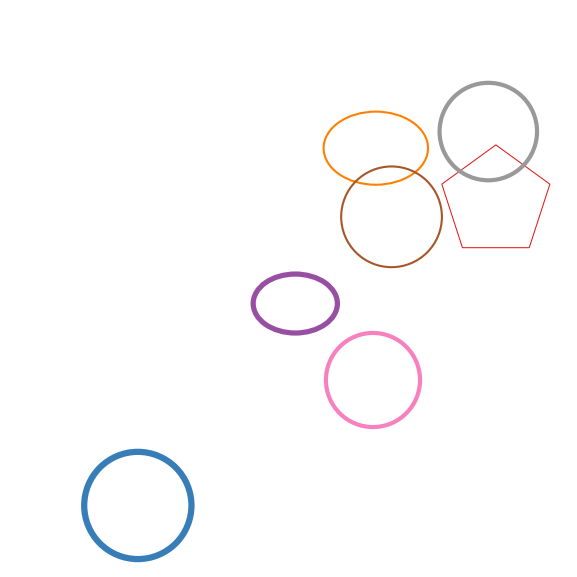[{"shape": "pentagon", "thickness": 0.5, "radius": 0.49, "center": [0.859, 0.65]}, {"shape": "circle", "thickness": 3, "radius": 0.46, "center": [0.239, 0.124]}, {"shape": "oval", "thickness": 2.5, "radius": 0.36, "center": [0.511, 0.474]}, {"shape": "oval", "thickness": 1, "radius": 0.45, "center": [0.651, 0.743]}, {"shape": "circle", "thickness": 1, "radius": 0.44, "center": [0.678, 0.624]}, {"shape": "circle", "thickness": 2, "radius": 0.41, "center": [0.646, 0.341]}, {"shape": "circle", "thickness": 2, "radius": 0.42, "center": [0.846, 0.771]}]